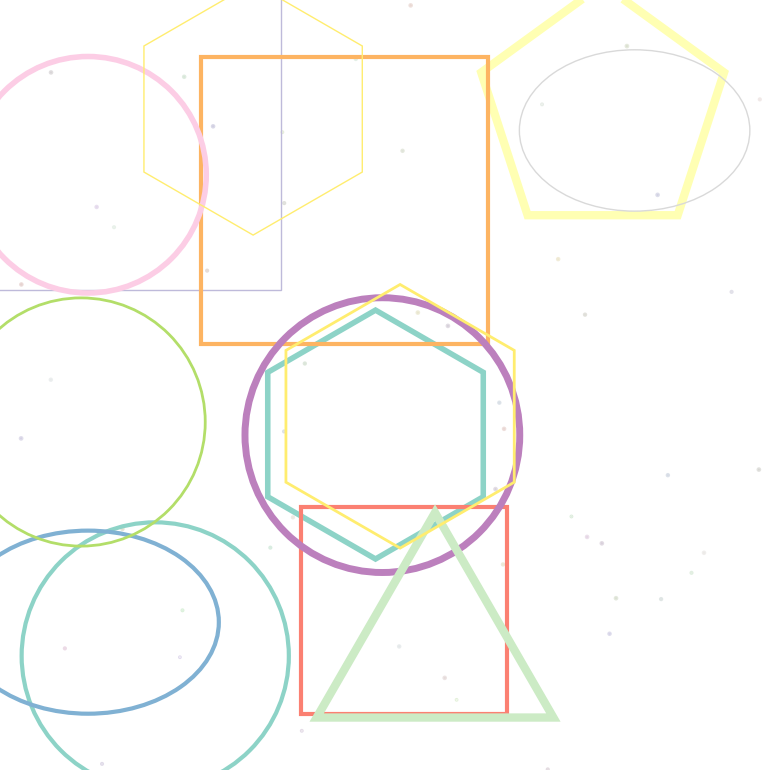[{"shape": "circle", "thickness": 1.5, "radius": 0.87, "center": [0.202, 0.148]}, {"shape": "hexagon", "thickness": 2, "radius": 0.81, "center": [0.488, 0.436]}, {"shape": "pentagon", "thickness": 3, "radius": 0.83, "center": [0.783, 0.855]}, {"shape": "square", "thickness": 0.5, "radius": 0.95, "center": [0.176, 0.812]}, {"shape": "square", "thickness": 1.5, "radius": 0.67, "center": [0.524, 0.207]}, {"shape": "oval", "thickness": 1.5, "radius": 0.85, "center": [0.114, 0.192]}, {"shape": "square", "thickness": 1.5, "radius": 0.93, "center": [0.447, 0.74]}, {"shape": "circle", "thickness": 1, "radius": 0.81, "center": [0.105, 0.452]}, {"shape": "circle", "thickness": 2, "radius": 0.77, "center": [0.114, 0.773]}, {"shape": "oval", "thickness": 0.5, "radius": 0.75, "center": [0.824, 0.831]}, {"shape": "circle", "thickness": 2.5, "radius": 0.89, "center": [0.497, 0.435]}, {"shape": "triangle", "thickness": 3, "radius": 0.89, "center": [0.565, 0.157]}, {"shape": "hexagon", "thickness": 0.5, "radius": 0.82, "center": [0.329, 0.858]}, {"shape": "hexagon", "thickness": 1, "radius": 0.86, "center": [0.52, 0.459]}]